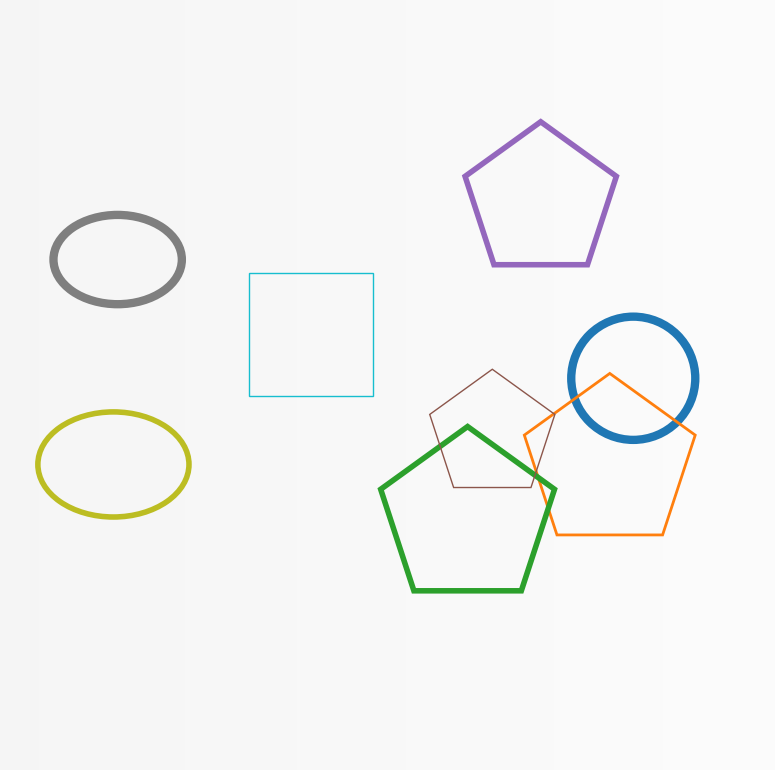[{"shape": "circle", "thickness": 3, "radius": 0.4, "center": [0.817, 0.509]}, {"shape": "pentagon", "thickness": 1, "radius": 0.58, "center": [0.787, 0.399]}, {"shape": "pentagon", "thickness": 2, "radius": 0.59, "center": [0.603, 0.328]}, {"shape": "pentagon", "thickness": 2, "radius": 0.51, "center": [0.698, 0.739]}, {"shape": "pentagon", "thickness": 0.5, "radius": 0.42, "center": [0.635, 0.436]}, {"shape": "oval", "thickness": 3, "radius": 0.41, "center": [0.152, 0.663]}, {"shape": "oval", "thickness": 2, "radius": 0.49, "center": [0.146, 0.397]}, {"shape": "square", "thickness": 0.5, "radius": 0.4, "center": [0.402, 0.565]}]